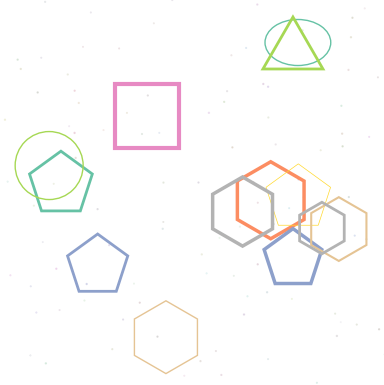[{"shape": "oval", "thickness": 1, "radius": 0.43, "center": [0.774, 0.89]}, {"shape": "pentagon", "thickness": 2, "radius": 0.43, "center": [0.158, 0.522]}, {"shape": "hexagon", "thickness": 2.5, "radius": 0.5, "center": [0.703, 0.48]}, {"shape": "pentagon", "thickness": 2.5, "radius": 0.39, "center": [0.761, 0.327]}, {"shape": "pentagon", "thickness": 2, "radius": 0.41, "center": [0.254, 0.31]}, {"shape": "square", "thickness": 3, "radius": 0.42, "center": [0.383, 0.698]}, {"shape": "triangle", "thickness": 2, "radius": 0.45, "center": [0.761, 0.866]}, {"shape": "circle", "thickness": 1, "radius": 0.44, "center": [0.128, 0.57]}, {"shape": "pentagon", "thickness": 0.5, "radius": 0.44, "center": [0.775, 0.486]}, {"shape": "hexagon", "thickness": 1.5, "radius": 0.41, "center": [0.88, 0.405]}, {"shape": "hexagon", "thickness": 1, "radius": 0.47, "center": [0.431, 0.124]}, {"shape": "hexagon", "thickness": 2.5, "radius": 0.45, "center": [0.63, 0.451]}, {"shape": "hexagon", "thickness": 2, "radius": 0.33, "center": [0.836, 0.408]}]